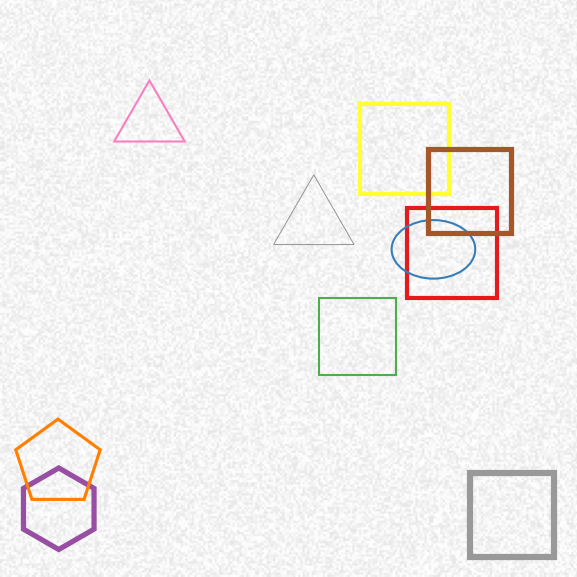[{"shape": "square", "thickness": 2, "radius": 0.39, "center": [0.783, 0.56]}, {"shape": "oval", "thickness": 1, "radius": 0.36, "center": [0.751, 0.567]}, {"shape": "square", "thickness": 1, "radius": 0.33, "center": [0.619, 0.416]}, {"shape": "hexagon", "thickness": 2.5, "radius": 0.35, "center": [0.102, 0.118]}, {"shape": "pentagon", "thickness": 1.5, "radius": 0.38, "center": [0.1, 0.197]}, {"shape": "square", "thickness": 2, "radius": 0.39, "center": [0.7, 0.742]}, {"shape": "square", "thickness": 2.5, "radius": 0.36, "center": [0.813, 0.668]}, {"shape": "triangle", "thickness": 1, "radius": 0.35, "center": [0.259, 0.789]}, {"shape": "triangle", "thickness": 0.5, "radius": 0.4, "center": [0.543, 0.616]}, {"shape": "square", "thickness": 3, "radius": 0.36, "center": [0.886, 0.108]}]